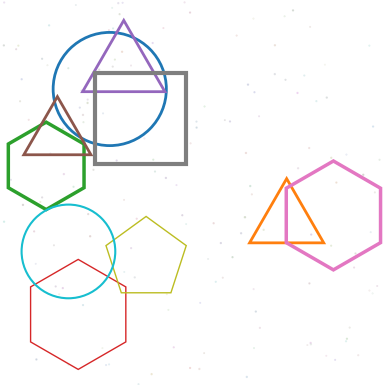[{"shape": "circle", "thickness": 2, "radius": 0.74, "center": [0.285, 0.769]}, {"shape": "triangle", "thickness": 2, "radius": 0.56, "center": [0.745, 0.425]}, {"shape": "hexagon", "thickness": 2.5, "radius": 0.57, "center": [0.12, 0.569]}, {"shape": "hexagon", "thickness": 1, "radius": 0.71, "center": [0.203, 0.183]}, {"shape": "triangle", "thickness": 2, "radius": 0.62, "center": [0.321, 0.824]}, {"shape": "triangle", "thickness": 2, "radius": 0.5, "center": [0.149, 0.648]}, {"shape": "hexagon", "thickness": 2.5, "radius": 0.71, "center": [0.866, 0.44]}, {"shape": "square", "thickness": 3, "radius": 0.59, "center": [0.365, 0.692]}, {"shape": "pentagon", "thickness": 1, "radius": 0.55, "center": [0.38, 0.328]}, {"shape": "circle", "thickness": 1.5, "radius": 0.61, "center": [0.178, 0.347]}]